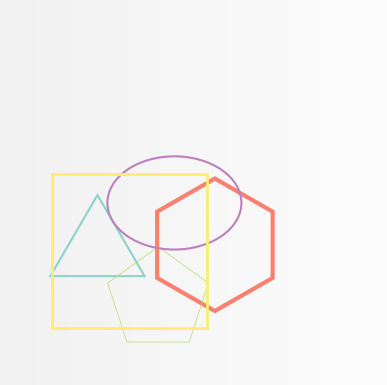[{"shape": "triangle", "thickness": 1.5, "radius": 0.7, "center": [0.251, 0.353]}, {"shape": "hexagon", "thickness": 3, "radius": 0.86, "center": [0.555, 0.364]}, {"shape": "pentagon", "thickness": 0.5, "radius": 0.68, "center": [0.408, 0.222]}, {"shape": "oval", "thickness": 1.5, "radius": 0.86, "center": [0.45, 0.473]}, {"shape": "square", "thickness": 2, "radius": 1.0, "center": [0.334, 0.348]}]